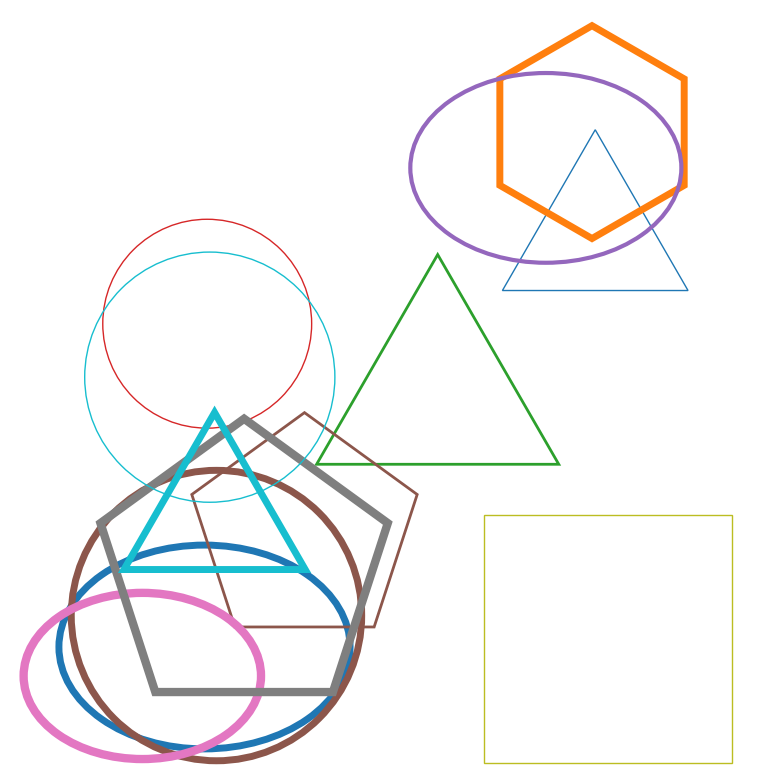[{"shape": "triangle", "thickness": 0.5, "radius": 0.7, "center": [0.773, 0.692]}, {"shape": "oval", "thickness": 2.5, "radius": 0.95, "center": [0.266, 0.16]}, {"shape": "hexagon", "thickness": 2.5, "radius": 0.69, "center": [0.769, 0.828]}, {"shape": "triangle", "thickness": 1, "radius": 0.91, "center": [0.568, 0.488]}, {"shape": "circle", "thickness": 0.5, "radius": 0.68, "center": [0.269, 0.58]}, {"shape": "oval", "thickness": 1.5, "radius": 0.88, "center": [0.709, 0.782]}, {"shape": "pentagon", "thickness": 1, "radius": 0.77, "center": [0.395, 0.31]}, {"shape": "circle", "thickness": 2.5, "radius": 0.94, "center": [0.281, 0.201]}, {"shape": "oval", "thickness": 3, "radius": 0.77, "center": [0.185, 0.122]}, {"shape": "pentagon", "thickness": 3, "radius": 0.98, "center": [0.317, 0.26]}, {"shape": "square", "thickness": 0.5, "radius": 0.81, "center": [0.79, 0.17]}, {"shape": "circle", "thickness": 0.5, "radius": 0.81, "center": [0.272, 0.51]}, {"shape": "triangle", "thickness": 2.5, "radius": 0.68, "center": [0.279, 0.328]}]